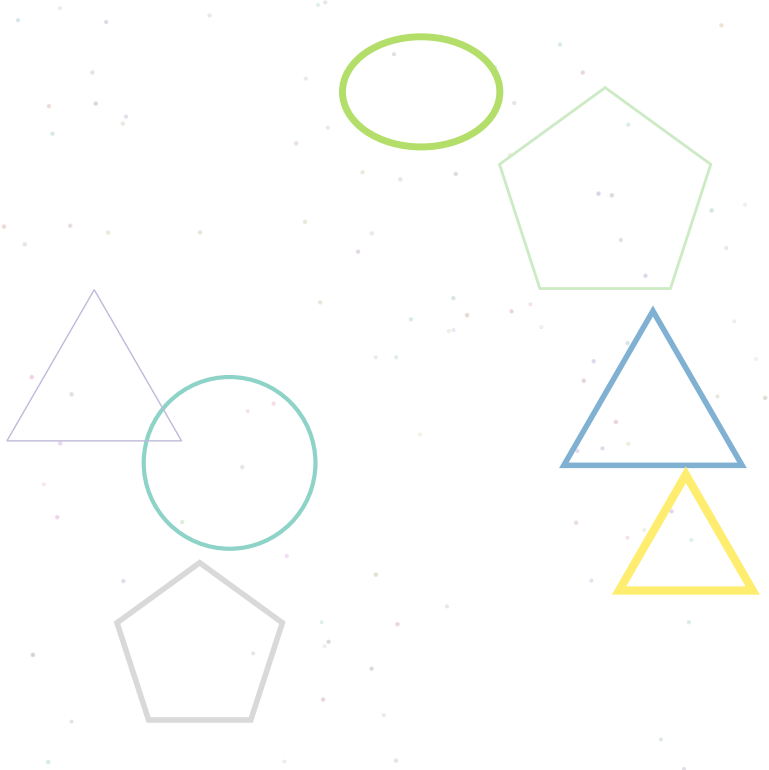[{"shape": "circle", "thickness": 1.5, "radius": 0.56, "center": [0.298, 0.399]}, {"shape": "triangle", "thickness": 0.5, "radius": 0.65, "center": [0.122, 0.493]}, {"shape": "triangle", "thickness": 2, "radius": 0.67, "center": [0.848, 0.462]}, {"shape": "oval", "thickness": 2.5, "radius": 0.51, "center": [0.547, 0.881]}, {"shape": "pentagon", "thickness": 2, "radius": 0.56, "center": [0.259, 0.156]}, {"shape": "pentagon", "thickness": 1, "radius": 0.72, "center": [0.786, 0.742]}, {"shape": "triangle", "thickness": 3, "radius": 0.5, "center": [0.891, 0.283]}]